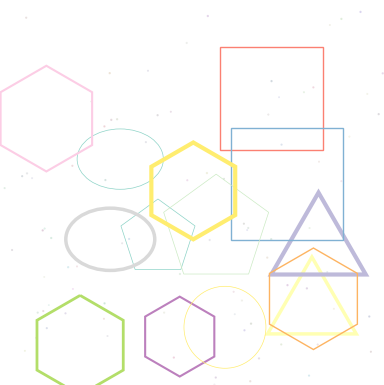[{"shape": "oval", "thickness": 0.5, "radius": 0.56, "center": [0.312, 0.587]}, {"shape": "pentagon", "thickness": 0.5, "radius": 0.51, "center": [0.41, 0.382]}, {"shape": "triangle", "thickness": 2.5, "radius": 0.67, "center": [0.81, 0.199]}, {"shape": "triangle", "thickness": 3, "radius": 0.71, "center": [0.827, 0.358]}, {"shape": "square", "thickness": 1, "radius": 0.67, "center": [0.704, 0.745]}, {"shape": "square", "thickness": 1, "radius": 0.73, "center": [0.746, 0.521]}, {"shape": "hexagon", "thickness": 1, "radius": 0.66, "center": [0.814, 0.224]}, {"shape": "hexagon", "thickness": 2, "radius": 0.65, "center": [0.208, 0.103]}, {"shape": "hexagon", "thickness": 1.5, "radius": 0.69, "center": [0.12, 0.692]}, {"shape": "oval", "thickness": 2.5, "radius": 0.58, "center": [0.286, 0.378]}, {"shape": "hexagon", "thickness": 1.5, "radius": 0.52, "center": [0.467, 0.126]}, {"shape": "pentagon", "thickness": 0.5, "radius": 0.72, "center": [0.561, 0.404]}, {"shape": "circle", "thickness": 0.5, "radius": 0.53, "center": [0.584, 0.15]}, {"shape": "hexagon", "thickness": 3, "radius": 0.63, "center": [0.502, 0.504]}]